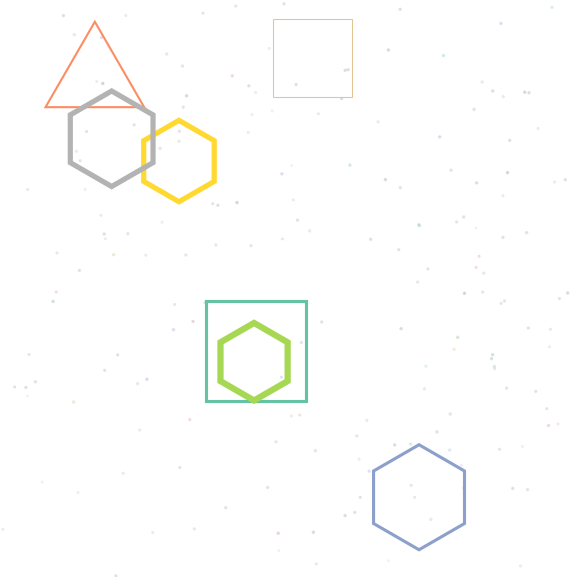[{"shape": "square", "thickness": 1.5, "radius": 0.43, "center": [0.443, 0.392]}, {"shape": "triangle", "thickness": 1, "radius": 0.49, "center": [0.164, 0.863]}, {"shape": "hexagon", "thickness": 1.5, "radius": 0.45, "center": [0.726, 0.138]}, {"shape": "hexagon", "thickness": 3, "radius": 0.34, "center": [0.44, 0.373]}, {"shape": "hexagon", "thickness": 2.5, "radius": 0.35, "center": [0.31, 0.72]}, {"shape": "square", "thickness": 0.5, "radius": 0.34, "center": [0.541, 0.899]}, {"shape": "hexagon", "thickness": 2.5, "radius": 0.41, "center": [0.193, 0.759]}]